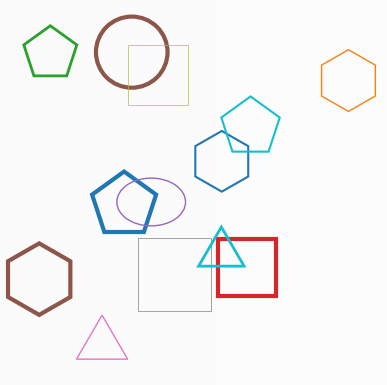[{"shape": "pentagon", "thickness": 3, "radius": 0.43, "center": [0.32, 0.468]}, {"shape": "hexagon", "thickness": 1.5, "radius": 0.39, "center": [0.572, 0.581]}, {"shape": "hexagon", "thickness": 1, "radius": 0.4, "center": [0.899, 0.791]}, {"shape": "pentagon", "thickness": 2, "radius": 0.36, "center": [0.13, 0.861]}, {"shape": "square", "thickness": 3, "radius": 0.37, "center": [0.638, 0.306]}, {"shape": "oval", "thickness": 1, "radius": 0.44, "center": [0.39, 0.475]}, {"shape": "hexagon", "thickness": 3, "radius": 0.46, "center": [0.101, 0.275]}, {"shape": "circle", "thickness": 3, "radius": 0.46, "center": [0.34, 0.865]}, {"shape": "triangle", "thickness": 1, "radius": 0.38, "center": [0.263, 0.105]}, {"shape": "square", "thickness": 0.5, "radius": 0.47, "center": [0.451, 0.288]}, {"shape": "square", "thickness": 0.5, "radius": 0.39, "center": [0.408, 0.805]}, {"shape": "triangle", "thickness": 2, "radius": 0.34, "center": [0.571, 0.343]}, {"shape": "pentagon", "thickness": 1.5, "radius": 0.4, "center": [0.647, 0.67]}]